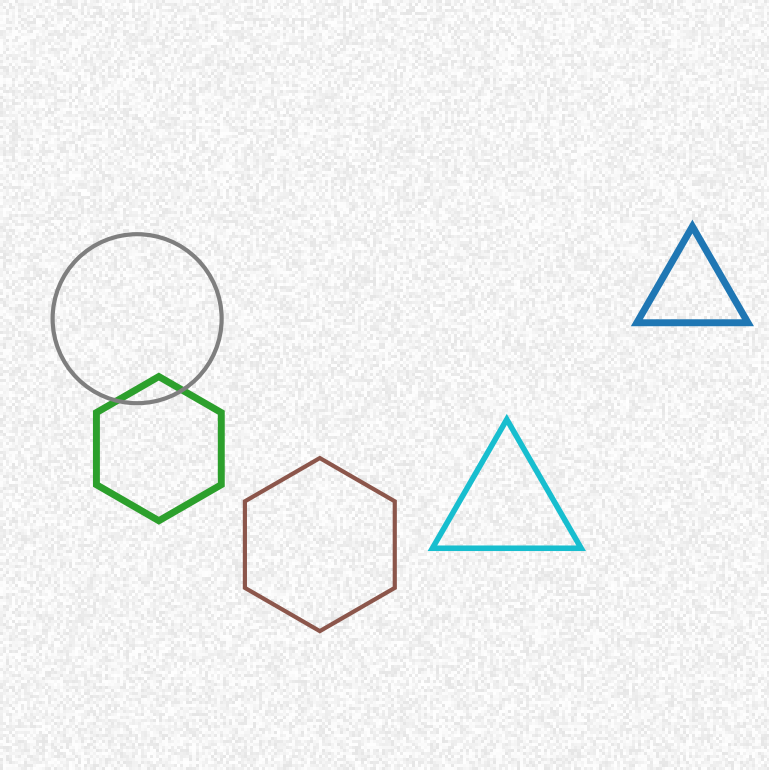[{"shape": "triangle", "thickness": 2.5, "radius": 0.42, "center": [0.899, 0.623]}, {"shape": "hexagon", "thickness": 2.5, "radius": 0.47, "center": [0.206, 0.417]}, {"shape": "hexagon", "thickness": 1.5, "radius": 0.56, "center": [0.415, 0.293]}, {"shape": "circle", "thickness": 1.5, "radius": 0.55, "center": [0.178, 0.586]}, {"shape": "triangle", "thickness": 2, "radius": 0.56, "center": [0.658, 0.344]}]